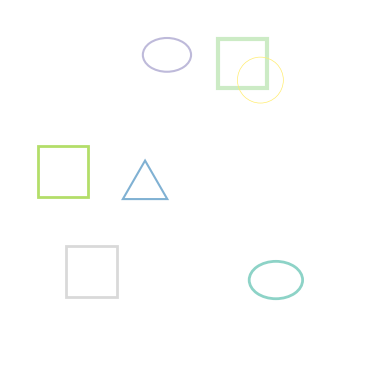[{"shape": "oval", "thickness": 2, "radius": 0.35, "center": [0.717, 0.273]}, {"shape": "oval", "thickness": 1.5, "radius": 0.31, "center": [0.434, 0.857]}, {"shape": "triangle", "thickness": 1.5, "radius": 0.33, "center": [0.377, 0.516]}, {"shape": "square", "thickness": 2, "radius": 0.33, "center": [0.164, 0.554]}, {"shape": "square", "thickness": 2, "radius": 0.33, "center": [0.237, 0.295]}, {"shape": "square", "thickness": 3, "radius": 0.32, "center": [0.63, 0.836]}, {"shape": "circle", "thickness": 0.5, "radius": 0.3, "center": [0.676, 0.792]}]